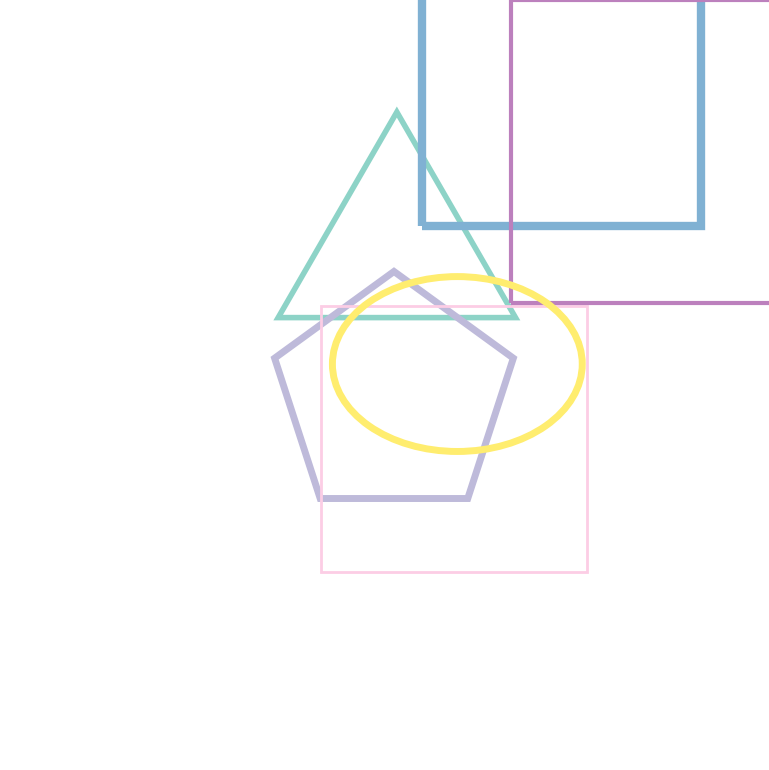[{"shape": "triangle", "thickness": 2, "radius": 0.89, "center": [0.515, 0.677]}, {"shape": "pentagon", "thickness": 2.5, "radius": 0.81, "center": [0.512, 0.484]}, {"shape": "square", "thickness": 3, "radius": 0.9, "center": [0.73, 0.887]}, {"shape": "square", "thickness": 1, "radius": 0.87, "center": [0.59, 0.43]}, {"shape": "square", "thickness": 1.5, "radius": 0.98, "center": [0.861, 0.804]}, {"shape": "oval", "thickness": 2.5, "radius": 0.81, "center": [0.594, 0.527]}]